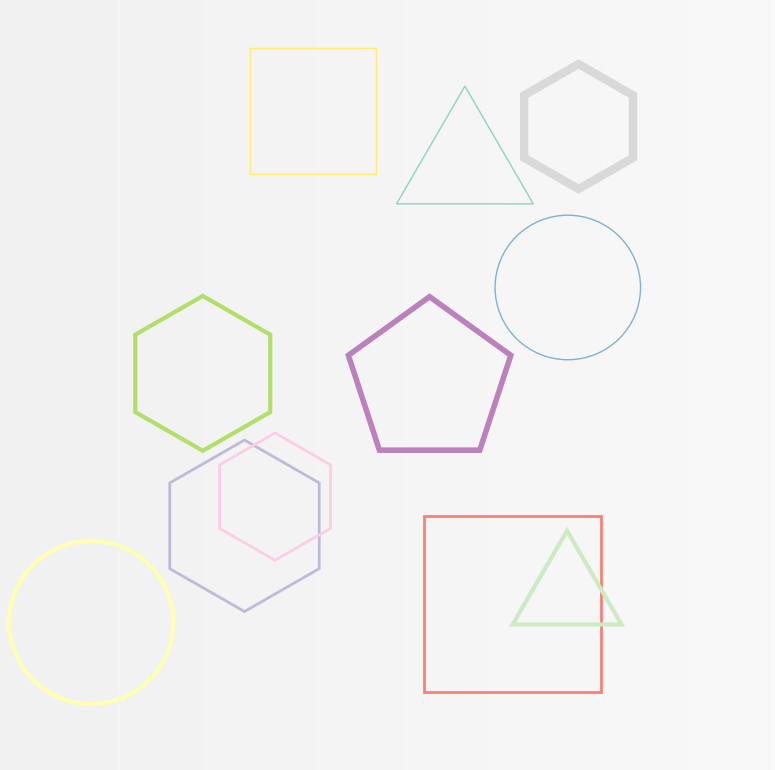[{"shape": "triangle", "thickness": 0.5, "radius": 0.51, "center": [0.6, 0.786]}, {"shape": "circle", "thickness": 1.5, "radius": 0.53, "center": [0.118, 0.192]}, {"shape": "hexagon", "thickness": 1, "radius": 0.56, "center": [0.315, 0.317]}, {"shape": "square", "thickness": 1, "radius": 0.57, "center": [0.662, 0.216]}, {"shape": "circle", "thickness": 0.5, "radius": 0.47, "center": [0.733, 0.627]}, {"shape": "hexagon", "thickness": 1.5, "radius": 0.5, "center": [0.262, 0.515]}, {"shape": "hexagon", "thickness": 1, "radius": 0.41, "center": [0.355, 0.355]}, {"shape": "hexagon", "thickness": 3, "radius": 0.41, "center": [0.747, 0.836]}, {"shape": "pentagon", "thickness": 2, "radius": 0.55, "center": [0.554, 0.505]}, {"shape": "triangle", "thickness": 1.5, "radius": 0.41, "center": [0.732, 0.23]}, {"shape": "square", "thickness": 0.5, "radius": 0.41, "center": [0.404, 0.856]}]